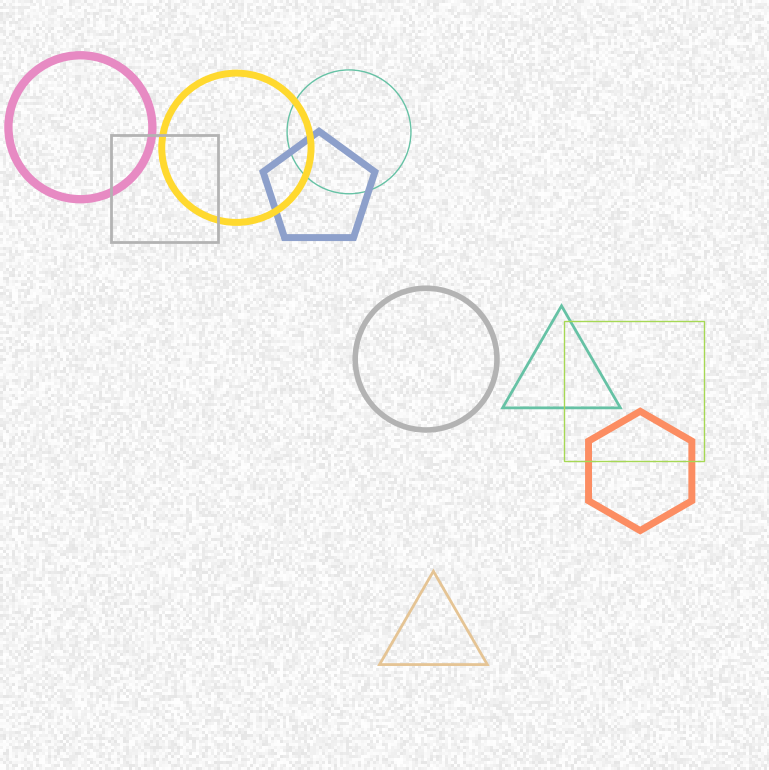[{"shape": "circle", "thickness": 0.5, "radius": 0.4, "center": [0.453, 0.829]}, {"shape": "triangle", "thickness": 1, "radius": 0.44, "center": [0.729, 0.514]}, {"shape": "hexagon", "thickness": 2.5, "radius": 0.39, "center": [0.831, 0.388]}, {"shape": "pentagon", "thickness": 2.5, "radius": 0.38, "center": [0.414, 0.753]}, {"shape": "circle", "thickness": 3, "radius": 0.47, "center": [0.104, 0.835]}, {"shape": "square", "thickness": 0.5, "radius": 0.45, "center": [0.823, 0.492]}, {"shape": "circle", "thickness": 2.5, "radius": 0.48, "center": [0.307, 0.808]}, {"shape": "triangle", "thickness": 1, "radius": 0.4, "center": [0.563, 0.177]}, {"shape": "square", "thickness": 1, "radius": 0.35, "center": [0.214, 0.755]}, {"shape": "circle", "thickness": 2, "radius": 0.46, "center": [0.553, 0.534]}]